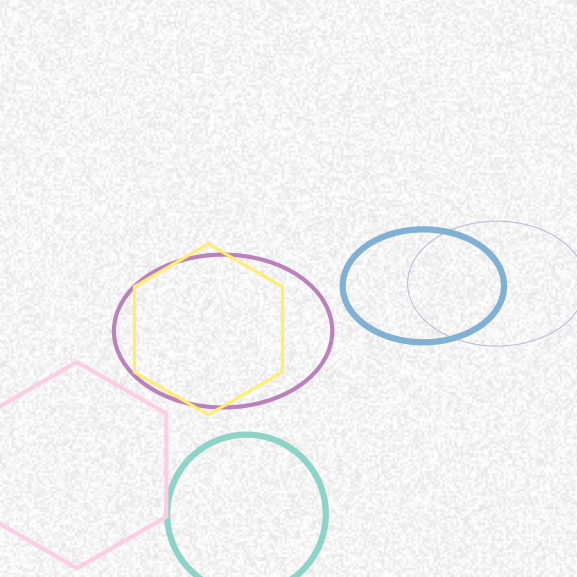[{"shape": "circle", "thickness": 3, "radius": 0.69, "center": [0.427, 0.109]}, {"shape": "oval", "thickness": 0.5, "radius": 0.77, "center": [0.86, 0.508]}, {"shape": "oval", "thickness": 3, "radius": 0.7, "center": [0.733, 0.504]}, {"shape": "hexagon", "thickness": 2, "radius": 0.89, "center": [0.133, 0.194]}, {"shape": "oval", "thickness": 2, "radius": 0.95, "center": [0.386, 0.426]}, {"shape": "hexagon", "thickness": 1.5, "radius": 0.74, "center": [0.361, 0.429]}]